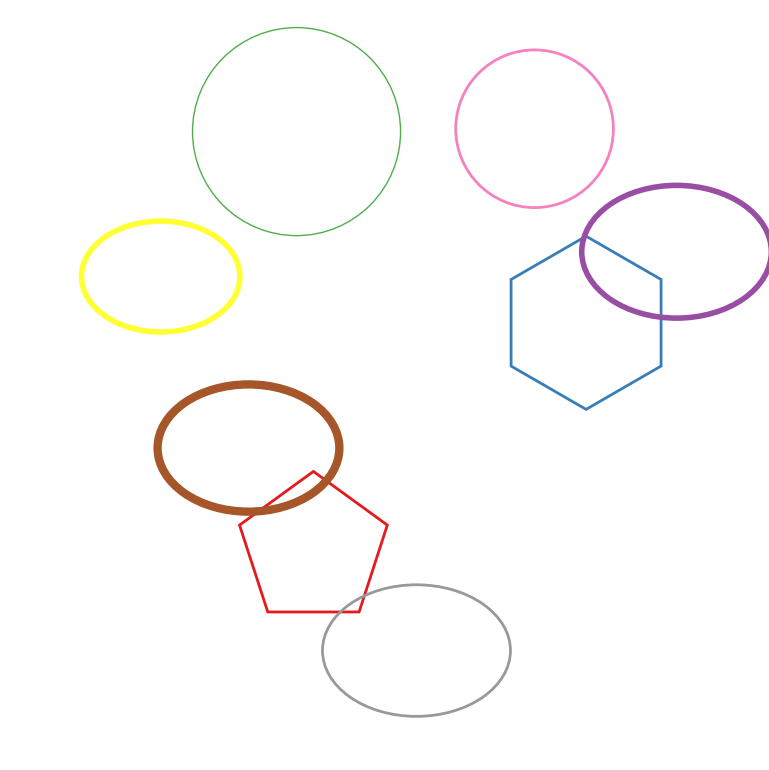[{"shape": "pentagon", "thickness": 1, "radius": 0.5, "center": [0.407, 0.287]}, {"shape": "hexagon", "thickness": 1, "radius": 0.56, "center": [0.761, 0.581]}, {"shape": "circle", "thickness": 0.5, "radius": 0.68, "center": [0.385, 0.829]}, {"shape": "oval", "thickness": 2, "radius": 0.62, "center": [0.879, 0.673]}, {"shape": "oval", "thickness": 2, "radius": 0.51, "center": [0.209, 0.641]}, {"shape": "oval", "thickness": 3, "radius": 0.59, "center": [0.323, 0.418]}, {"shape": "circle", "thickness": 1, "radius": 0.51, "center": [0.694, 0.833]}, {"shape": "oval", "thickness": 1, "radius": 0.61, "center": [0.541, 0.155]}]